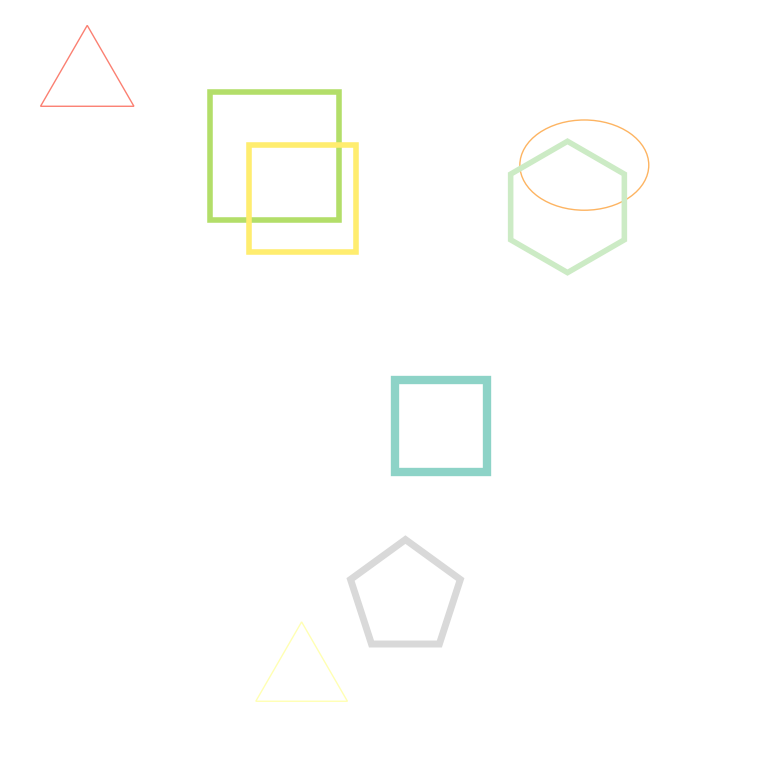[{"shape": "square", "thickness": 3, "radius": 0.3, "center": [0.573, 0.447]}, {"shape": "triangle", "thickness": 0.5, "radius": 0.34, "center": [0.392, 0.124]}, {"shape": "triangle", "thickness": 0.5, "radius": 0.35, "center": [0.113, 0.897]}, {"shape": "oval", "thickness": 0.5, "radius": 0.42, "center": [0.759, 0.786]}, {"shape": "square", "thickness": 2, "radius": 0.42, "center": [0.357, 0.798]}, {"shape": "pentagon", "thickness": 2.5, "radius": 0.37, "center": [0.527, 0.224]}, {"shape": "hexagon", "thickness": 2, "radius": 0.43, "center": [0.737, 0.731]}, {"shape": "square", "thickness": 2, "radius": 0.35, "center": [0.393, 0.742]}]